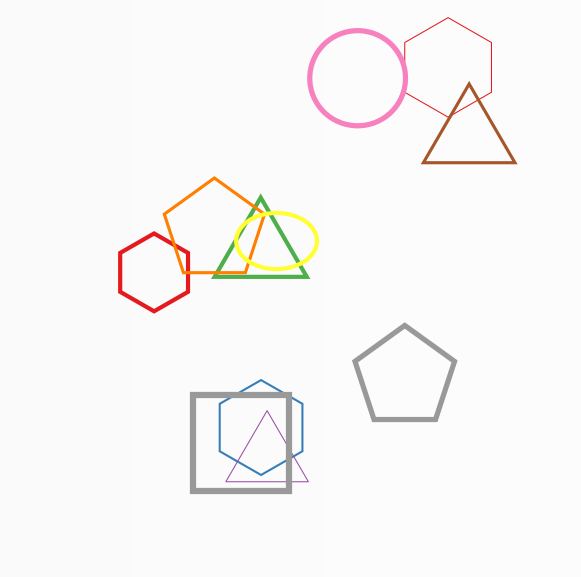[{"shape": "hexagon", "thickness": 0.5, "radius": 0.43, "center": [0.771, 0.882]}, {"shape": "hexagon", "thickness": 2, "radius": 0.34, "center": [0.265, 0.527]}, {"shape": "hexagon", "thickness": 1, "radius": 0.41, "center": [0.449, 0.259]}, {"shape": "triangle", "thickness": 2, "radius": 0.46, "center": [0.449, 0.566]}, {"shape": "triangle", "thickness": 0.5, "radius": 0.41, "center": [0.46, 0.206]}, {"shape": "pentagon", "thickness": 1.5, "radius": 0.45, "center": [0.369, 0.6]}, {"shape": "oval", "thickness": 2, "radius": 0.35, "center": [0.476, 0.582]}, {"shape": "triangle", "thickness": 1.5, "radius": 0.45, "center": [0.807, 0.763]}, {"shape": "circle", "thickness": 2.5, "radius": 0.41, "center": [0.615, 0.864]}, {"shape": "pentagon", "thickness": 2.5, "radius": 0.45, "center": [0.696, 0.346]}, {"shape": "square", "thickness": 3, "radius": 0.41, "center": [0.414, 0.232]}]